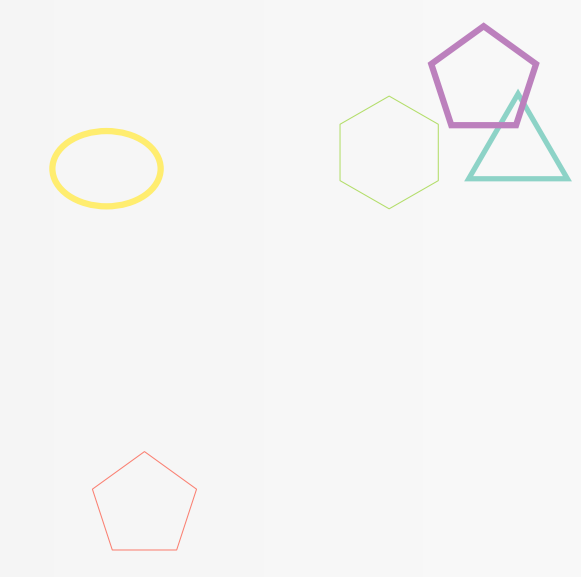[{"shape": "triangle", "thickness": 2.5, "radius": 0.49, "center": [0.891, 0.739]}, {"shape": "pentagon", "thickness": 0.5, "radius": 0.47, "center": [0.249, 0.123]}, {"shape": "hexagon", "thickness": 0.5, "radius": 0.49, "center": [0.67, 0.735]}, {"shape": "pentagon", "thickness": 3, "radius": 0.47, "center": [0.832, 0.859]}, {"shape": "oval", "thickness": 3, "radius": 0.47, "center": [0.183, 0.707]}]